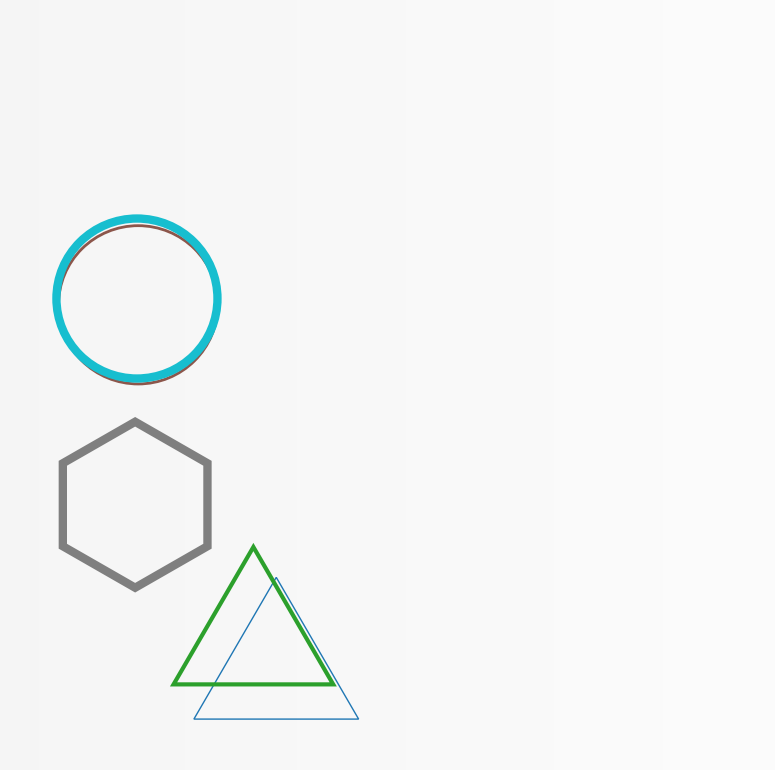[{"shape": "triangle", "thickness": 0.5, "radius": 0.61, "center": [0.356, 0.127]}, {"shape": "triangle", "thickness": 1.5, "radius": 0.59, "center": [0.327, 0.171]}, {"shape": "circle", "thickness": 1, "radius": 0.51, "center": [0.178, 0.604]}, {"shape": "hexagon", "thickness": 3, "radius": 0.54, "center": [0.174, 0.344]}, {"shape": "circle", "thickness": 3, "radius": 0.52, "center": [0.177, 0.612]}]